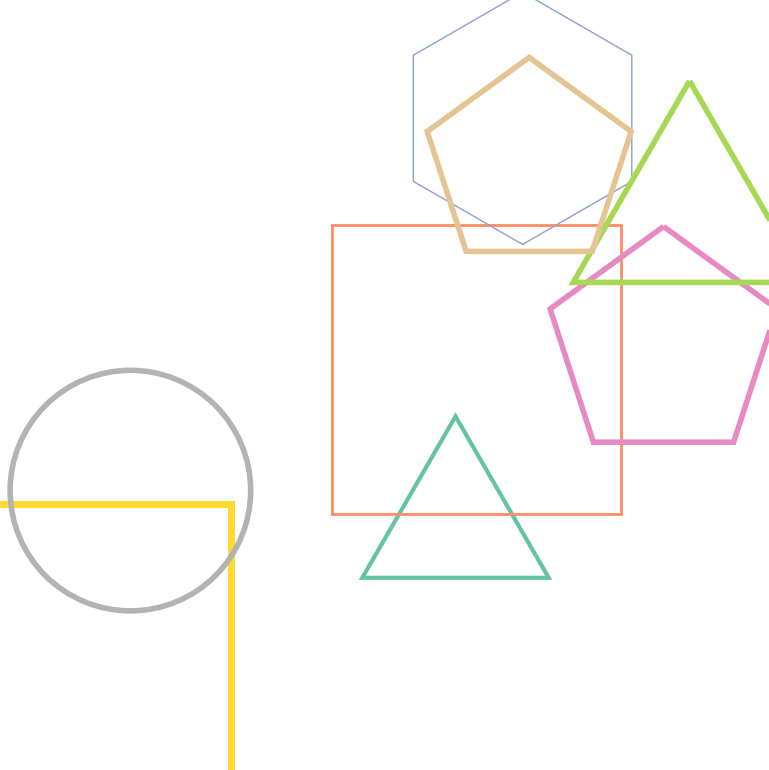[{"shape": "triangle", "thickness": 1.5, "radius": 0.7, "center": [0.592, 0.32]}, {"shape": "square", "thickness": 1, "radius": 0.94, "center": [0.618, 0.52]}, {"shape": "hexagon", "thickness": 0.5, "radius": 0.82, "center": [0.679, 0.846]}, {"shape": "pentagon", "thickness": 2, "radius": 0.77, "center": [0.862, 0.551]}, {"shape": "triangle", "thickness": 2, "radius": 0.87, "center": [0.896, 0.72]}, {"shape": "square", "thickness": 2.5, "radius": 0.87, "center": [0.126, 0.172]}, {"shape": "pentagon", "thickness": 2, "radius": 0.7, "center": [0.687, 0.786]}, {"shape": "circle", "thickness": 2, "radius": 0.78, "center": [0.169, 0.363]}]